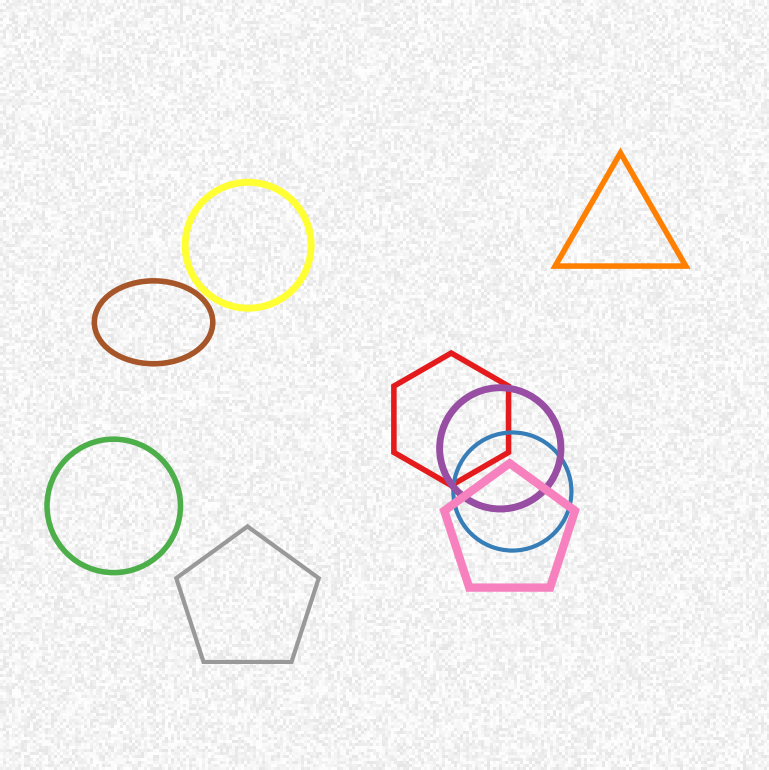[{"shape": "hexagon", "thickness": 2, "radius": 0.43, "center": [0.586, 0.456]}, {"shape": "circle", "thickness": 1.5, "radius": 0.38, "center": [0.665, 0.362]}, {"shape": "circle", "thickness": 2, "radius": 0.43, "center": [0.148, 0.343]}, {"shape": "circle", "thickness": 2.5, "radius": 0.39, "center": [0.65, 0.418]}, {"shape": "triangle", "thickness": 2, "radius": 0.49, "center": [0.806, 0.703]}, {"shape": "circle", "thickness": 2.5, "radius": 0.41, "center": [0.322, 0.682]}, {"shape": "oval", "thickness": 2, "radius": 0.38, "center": [0.199, 0.581]}, {"shape": "pentagon", "thickness": 3, "radius": 0.45, "center": [0.662, 0.309]}, {"shape": "pentagon", "thickness": 1.5, "radius": 0.49, "center": [0.321, 0.219]}]